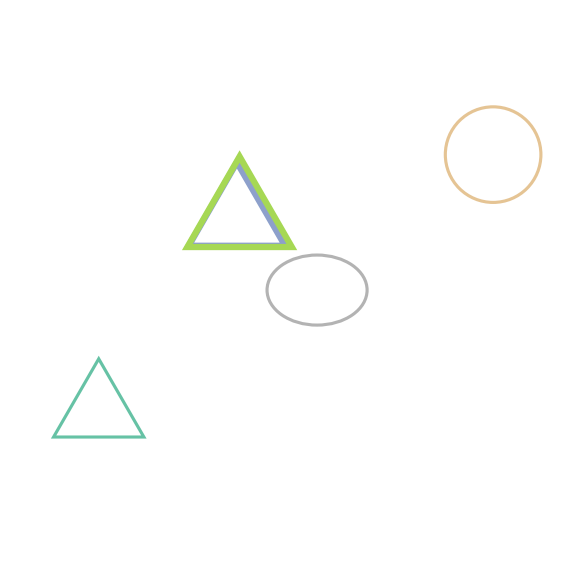[{"shape": "triangle", "thickness": 1.5, "radius": 0.45, "center": [0.171, 0.288]}, {"shape": "triangle", "thickness": 3, "radius": 0.48, "center": [0.41, 0.622]}, {"shape": "triangle", "thickness": 3, "radius": 0.52, "center": [0.415, 0.624]}, {"shape": "circle", "thickness": 1.5, "radius": 0.41, "center": [0.854, 0.731]}, {"shape": "oval", "thickness": 1.5, "radius": 0.43, "center": [0.549, 0.497]}]